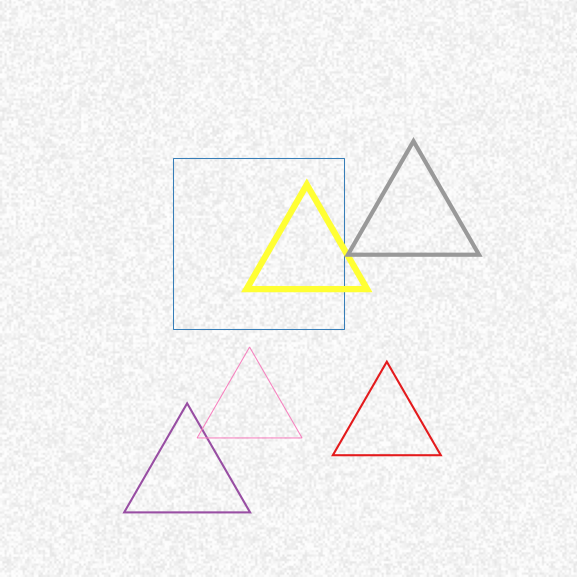[{"shape": "triangle", "thickness": 1, "radius": 0.54, "center": [0.67, 0.265]}, {"shape": "square", "thickness": 0.5, "radius": 0.74, "center": [0.447, 0.578]}, {"shape": "triangle", "thickness": 1, "radius": 0.63, "center": [0.324, 0.175]}, {"shape": "triangle", "thickness": 3, "radius": 0.6, "center": [0.531, 0.559]}, {"shape": "triangle", "thickness": 0.5, "radius": 0.52, "center": [0.432, 0.293]}, {"shape": "triangle", "thickness": 2, "radius": 0.66, "center": [0.716, 0.624]}]